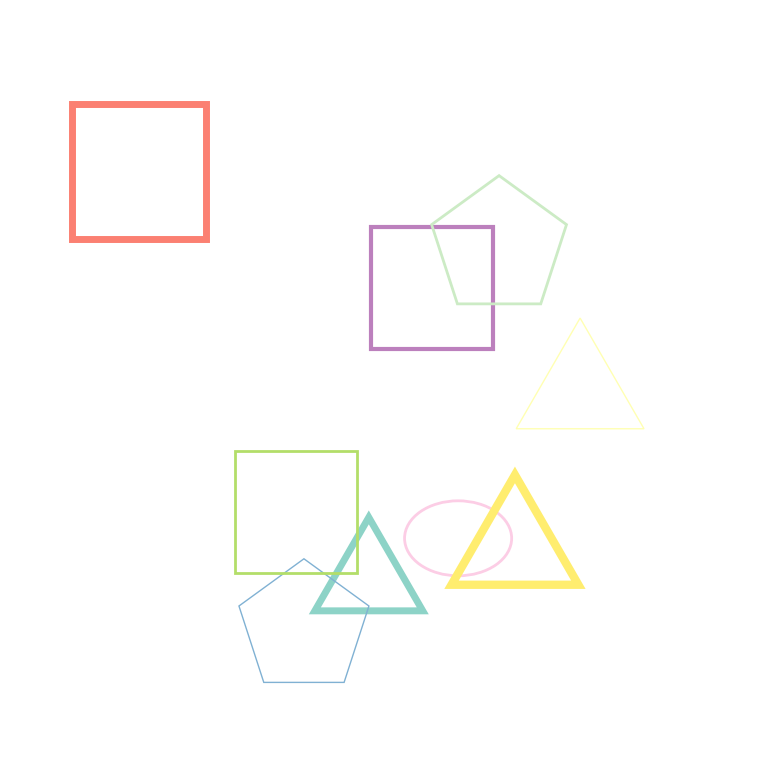[{"shape": "triangle", "thickness": 2.5, "radius": 0.4, "center": [0.479, 0.247]}, {"shape": "triangle", "thickness": 0.5, "radius": 0.48, "center": [0.753, 0.491]}, {"shape": "square", "thickness": 2.5, "radius": 0.44, "center": [0.18, 0.778]}, {"shape": "pentagon", "thickness": 0.5, "radius": 0.44, "center": [0.395, 0.186]}, {"shape": "square", "thickness": 1, "radius": 0.4, "center": [0.384, 0.335]}, {"shape": "oval", "thickness": 1, "radius": 0.35, "center": [0.595, 0.301]}, {"shape": "square", "thickness": 1.5, "radius": 0.4, "center": [0.561, 0.626]}, {"shape": "pentagon", "thickness": 1, "radius": 0.46, "center": [0.648, 0.68]}, {"shape": "triangle", "thickness": 3, "radius": 0.48, "center": [0.669, 0.288]}]